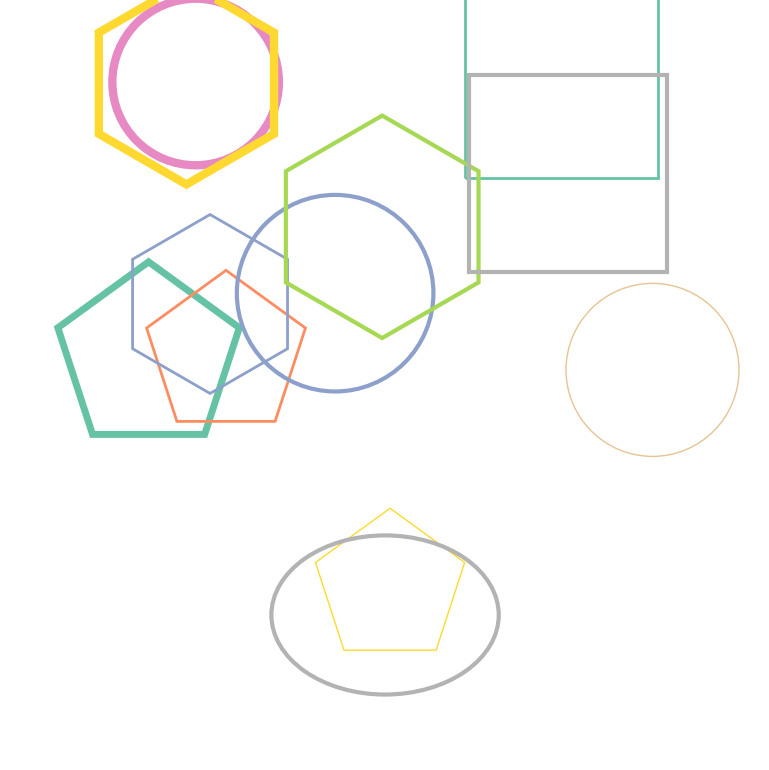[{"shape": "pentagon", "thickness": 2.5, "radius": 0.62, "center": [0.193, 0.536]}, {"shape": "square", "thickness": 1, "radius": 0.63, "center": [0.729, 0.894]}, {"shape": "pentagon", "thickness": 1, "radius": 0.54, "center": [0.294, 0.54]}, {"shape": "circle", "thickness": 1.5, "radius": 0.64, "center": [0.435, 0.619]}, {"shape": "hexagon", "thickness": 1, "radius": 0.58, "center": [0.273, 0.605]}, {"shape": "circle", "thickness": 3, "radius": 0.54, "center": [0.254, 0.894]}, {"shape": "hexagon", "thickness": 1.5, "radius": 0.72, "center": [0.496, 0.705]}, {"shape": "pentagon", "thickness": 0.5, "radius": 0.51, "center": [0.507, 0.238]}, {"shape": "hexagon", "thickness": 3, "radius": 0.66, "center": [0.242, 0.892]}, {"shape": "circle", "thickness": 0.5, "radius": 0.56, "center": [0.847, 0.52]}, {"shape": "oval", "thickness": 1.5, "radius": 0.74, "center": [0.5, 0.201]}, {"shape": "square", "thickness": 1.5, "radius": 0.64, "center": [0.738, 0.775]}]